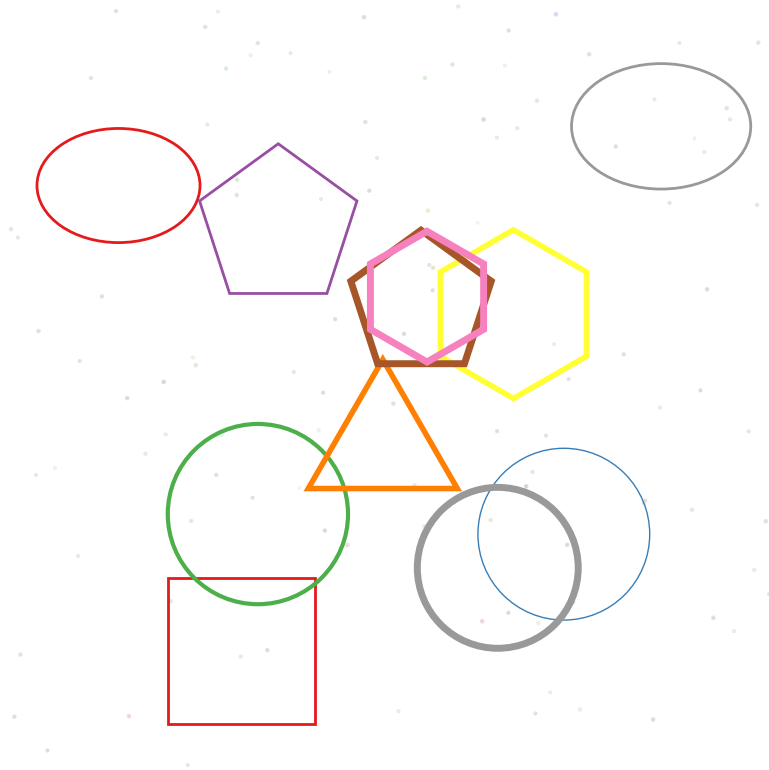[{"shape": "square", "thickness": 1, "radius": 0.48, "center": [0.313, 0.155]}, {"shape": "oval", "thickness": 1, "radius": 0.53, "center": [0.154, 0.759]}, {"shape": "circle", "thickness": 0.5, "radius": 0.56, "center": [0.732, 0.306]}, {"shape": "circle", "thickness": 1.5, "radius": 0.59, "center": [0.335, 0.332]}, {"shape": "pentagon", "thickness": 1, "radius": 0.54, "center": [0.361, 0.706]}, {"shape": "triangle", "thickness": 2, "radius": 0.56, "center": [0.497, 0.421]}, {"shape": "hexagon", "thickness": 2, "radius": 0.55, "center": [0.667, 0.592]}, {"shape": "pentagon", "thickness": 2.5, "radius": 0.48, "center": [0.547, 0.605]}, {"shape": "hexagon", "thickness": 2.5, "radius": 0.42, "center": [0.555, 0.615]}, {"shape": "circle", "thickness": 2.5, "radius": 0.52, "center": [0.646, 0.263]}, {"shape": "oval", "thickness": 1, "radius": 0.58, "center": [0.859, 0.836]}]